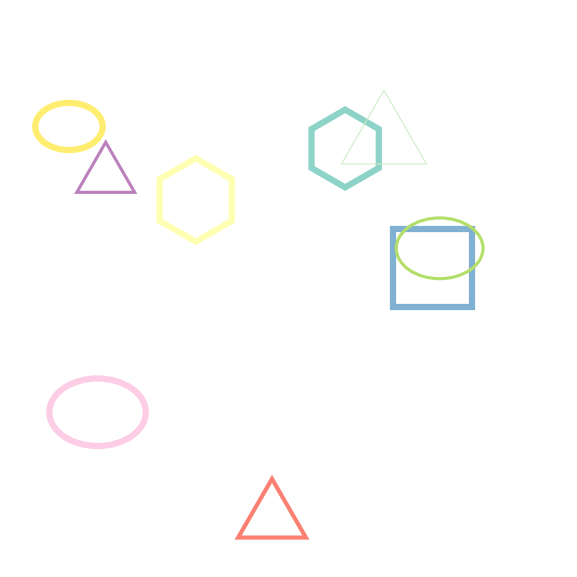[{"shape": "hexagon", "thickness": 3, "radius": 0.34, "center": [0.598, 0.742]}, {"shape": "hexagon", "thickness": 3, "radius": 0.36, "center": [0.339, 0.653]}, {"shape": "triangle", "thickness": 2, "radius": 0.34, "center": [0.471, 0.102]}, {"shape": "square", "thickness": 3, "radius": 0.34, "center": [0.749, 0.535]}, {"shape": "oval", "thickness": 1.5, "radius": 0.38, "center": [0.761, 0.569]}, {"shape": "oval", "thickness": 3, "radius": 0.42, "center": [0.169, 0.285]}, {"shape": "triangle", "thickness": 1.5, "radius": 0.29, "center": [0.183, 0.695]}, {"shape": "triangle", "thickness": 0.5, "radius": 0.43, "center": [0.665, 0.758]}, {"shape": "oval", "thickness": 3, "radius": 0.29, "center": [0.119, 0.78]}]